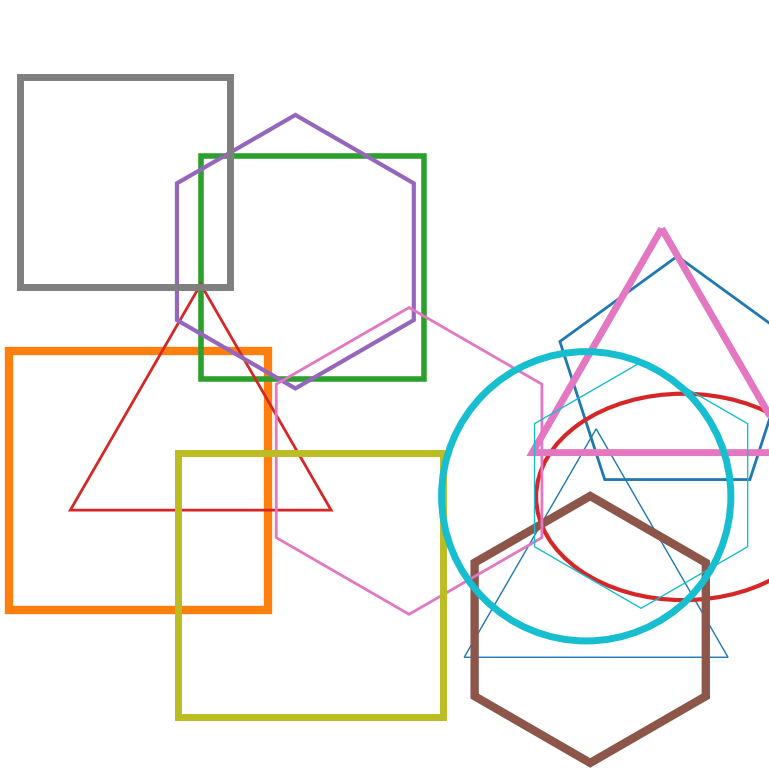[{"shape": "pentagon", "thickness": 1, "radius": 0.8, "center": [0.88, 0.507]}, {"shape": "triangle", "thickness": 0.5, "radius": 0.99, "center": [0.774, 0.245]}, {"shape": "square", "thickness": 3, "radius": 0.84, "center": [0.18, 0.376]}, {"shape": "square", "thickness": 2, "radius": 0.72, "center": [0.405, 0.653]}, {"shape": "triangle", "thickness": 1, "radius": 0.98, "center": [0.261, 0.435]}, {"shape": "oval", "thickness": 1.5, "radius": 0.96, "center": [0.888, 0.355]}, {"shape": "hexagon", "thickness": 1.5, "radius": 0.89, "center": [0.384, 0.673]}, {"shape": "hexagon", "thickness": 3, "radius": 0.87, "center": [0.767, 0.183]}, {"shape": "hexagon", "thickness": 1, "radius": 1.0, "center": [0.531, 0.401]}, {"shape": "triangle", "thickness": 2.5, "radius": 0.97, "center": [0.859, 0.509]}, {"shape": "square", "thickness": 2.5, "radius": 0.68, "center": [0.162, 0.764]}, {"shape": "square", "thickness": 2.5, "radius": 0.86, "center": [0.403, 0.24]}, {"shape": "hexagon", "thickness": 0.5, "radius": 0.8, "center": [0.833, 0.37]}, {"shape": "circle", "thickness": 2.5, "radius": 0.94, "center": [0.761, 0.355]}]